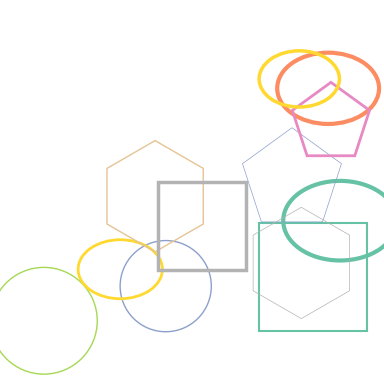[{"shape": "oval", "thickness": 3, "radius": 0.74, "center": [0.883, 0.427]}, {"shape": "square", "thickness": 1.5, "radius": 0.7, "center": [0.814, 0.281]}, {"shape": "oval", "thickness": 3, "radius": 0.66, "center": [0.852, 0.771]}, {"shape": "circle", "thickness": 1, "radius": 0.59, "center": [0.43, 0.257]}, {"shape": "pentagon", "thickness": 0.5, "radius": 0.68, "center": [0.758, 0.533]}, {"shape": "pentagon", "thickness": 2, "radius": 0.53, "center": [0.86, 0.681]}, {"shape": "circle", "thickness": 1, "radius": 0.69, "center": [0.114, 0.167]}, {"shape": "oval", "thickness": 2.5, "radius": 0.52, "center": [0.777, 0.795]}, {"shape": "oval", "thickness": 2, "radius": 0.55, "center": [0.312, 0.301]}, {"shape": "hexagon", "thickness": 1, "radius": 0.72, "center": [0.403, 0.49]}, {"shape": "hexagon", "thickness": 0.5, "radius": 0.72, "center": [0.783, 0.317]}, {"shape": "square", "thickness": 2.5, "radius": 0.57, "center": [0.525, 0.412]}]